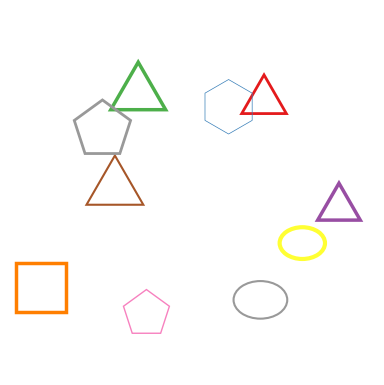[{"shape": "triangle", "thickness": 2, "radius": 0.33, "center": [0.686, 0.738]}, {"shape": "hexagon", "thickness": 0.5, "radius": 0.35, "center": [0.594, 0.723]}, {"shape": "triangle", "thickness": 2.5, "radius": 0.41, "center": [0.359, 0.756]}, {"shape": "triangle", "thickness": 2.5, "radius": 0.32, "center": [0.88, 0.46]}, {"shape": "square", "thickness": 2.5, "radius": 0.32, "center": [0.106, 0.254]}, {"shape": "oval", "thickness": 3, "radius": 0.29, "center": [0.785, 0.369]}, {"shape": "triangle", "thickness": 1.5, "radius": 0.43, "center": [0.298, 0.511]}, {"shape": "pentagon", "thickness": 1, "radius": 0.31, "center": [0.38, 0.185]}, {"shape": "pentagon", "thickness": 2, "radius": 0.38, "center": [0.266, 0.663]}, {"shape": "oval", "thickness": 1.5, "radius": 0.35, "center": [0.676, 0.221]}]